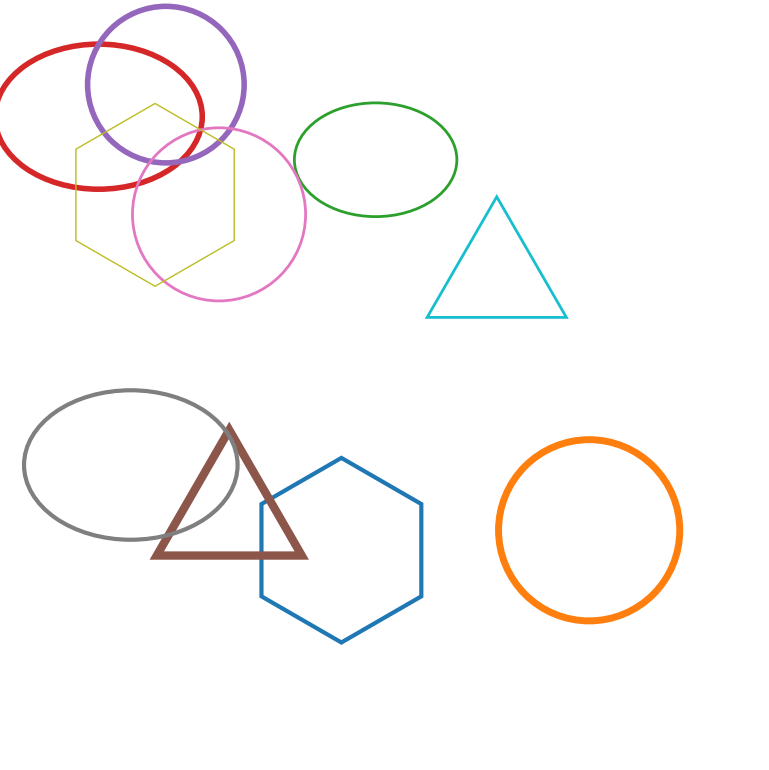[{"shape": "hexagon", "thickness": 1.5, "radius": 0.6, "center": [0.443, 0.285]}, {"shape": "circle", "thickness": 2.5, "radius": 0.59, "center": [0.765, 0.311]}, {"shape": "oval", "thickness": 1, "radius": 0.53, "center": [0.488, 0.793]}, {"shape": "oval", "thickness": 2, "radius": 0.67, "center": [0.128, 0.848]}, {"shape": "circle", "thickness": 2, "radius": 0.51, "center": [0.215, 0.89]}, {"shape": "triangle", "thickness": 3, "radius": 0.54, "center": [0.298, 0.333]}, {"shape": "circle", "thickness": 1, "radius": 0.56, "center": [0.284, 0.722]}, {"shape": "oval", "thickness": 1.5, "radius": 0.69, "center": [0.17, 0.396]}, {"shape": "hexagon", "thickness": 0.5, "radius": 0.59, "center": [0.201, 0.747]}, {"shape": "triangle", "thickness": 1, "radius": 0.52, "center": [0.645, 0.64]}]